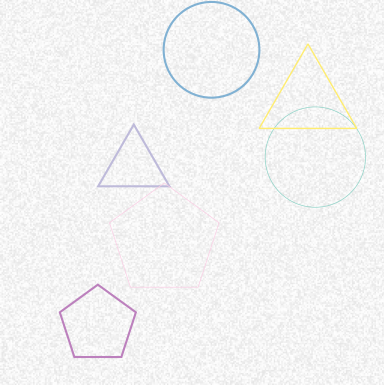[{"shape": "circle", "thickness": 0.5, "radius": 0.65, "center": [0.819, 0.592]}, {"shape": "triangle", "thickness": 1.5, "radius": 0.53, "center": [0.348, 0.57]}, {"shape": "circle", "thickness": 1.5, "radius": 0.62, "center": [0.549, 0.871]}, {"shape": "pentagon", "thickness": 0.5, "radius": 0.75, "center": [0.427, 0.375]}, {"shape": "pentagon", "thickness": 1.5, "radius": 0.52, "center": [0.254, 0.157]}, {"shape": "triangle", "thickness": 1, "radius": 0.73, "center": [0.8, 0.74]}]